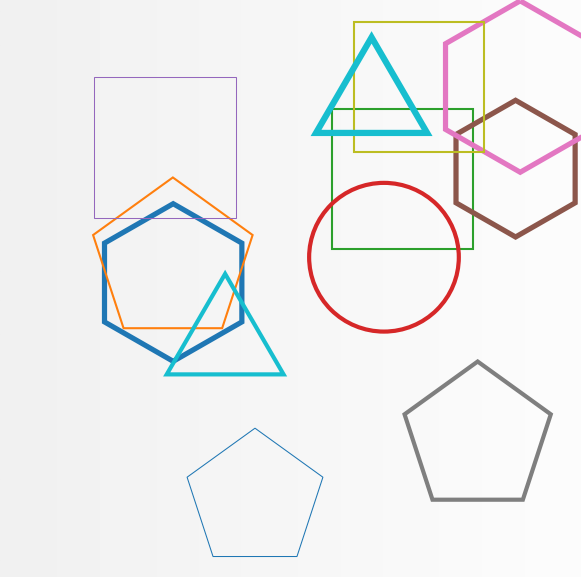[{"shape": "pentagon", "thickness": 0.5, "radius": 0.61, "center": [0.439, 0.135]}, {"shape": "hexagon", "thickness": 2.5, "radius": 0.68, "center": [0.298, 0.51]}, {"shape": "pentagon", "thickness": 1, "radius": 0.72, "center": [0.297, 0.548]}, {"shape": "square", "thickness": 1, "radius": 0.61, "center": [0.693, 0.69]}, {"shape": "circle", "thickness": 2, "radius": 0.64, "center": [0.661, 0.554]}, {"shape": "square", "thickness": 0.5, "radius": 0.61, "center": [0.284, 0.744]}, {"shape": "hexagon", "thickness": 2.5, "radius": 0.59, "center": [0.887, 0.707]}, {"shape": "hexagon", "thickness": 2.5, "radius": 0.74, "center": [0.895, 0.849]}, {"shape": "pentagon", "thickness": 2, "radius": 0.66, "center": [0.822, 0.241]}, {"shape": "square", "thickness": 1, "radius": 0.56, "center": [0.721, 0.848]}, {"shape": "triangle", "thickness": 3, "radius": 0.55, "center": [0.639, 0.824]}, {"shape": "triangle", "thickness": 2, "radius": 0.58, "center": [0.387, 0.409]}]